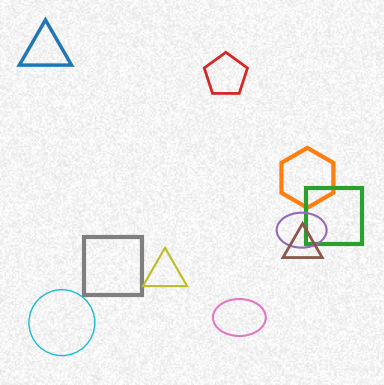[{"shape": "triangle", "thickness": 2.5, "radius": 0.39, "center": [0.118, 0.87]}, {"shape": "hexagon", "thickness": 3, "radius": 0.39, "center": [0.798, 0.538]}, {"shape": "square", "thickness": 3, "radius": 0.36, "center": [0.868, 0.44]}, {"shape": "pentagon", "thickness": 2, "radius": 0.3, "center": [0.587, 0.805]}, {"shape": "oval", "thickness": 1.5, "radius": 0.32, "center": [0.783, 0.402]}, {"shape": "triangle", "thickness": 2, "radius": 0.29, "center": [0.786, 0.36]}, {"shape": "oval", "thickness": 1.5, "radius": 0.34, "center": [0.622, 0.175]}, {"shape": "square", "thickness": 3, "radius": 0.37, "center": [0.293, 0.309]}, {"shape": "triangle", "thickness": 1.5, "radius": 0.33, "center": [0.429, 0.29]}, {"shape": "circle", "thickness": 1, "radius": 0.43, "center": [0.161, 0.162]}]